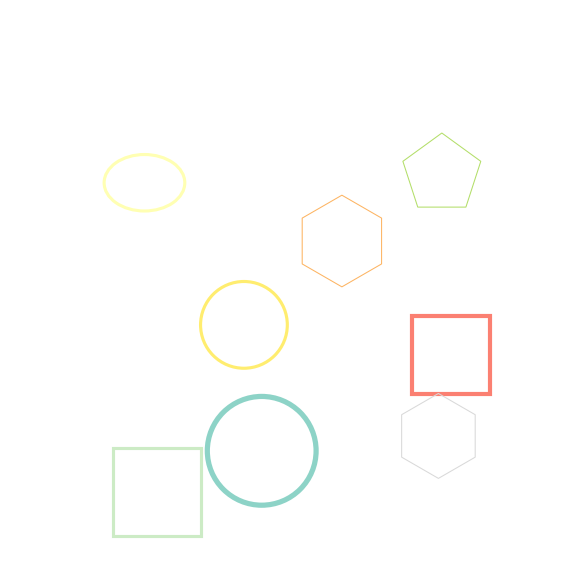[{"shape": "circle", "thickness": 2.5, "radius": 0.47, "center": [0.453, 0.219]}, {"shape": "oval", "thickness": 1.5, "radius": 0.35, "center": [0.25, 0.683]}, {"shape": "square", "thickness": 2, "radius": 0.34, "center": [0.781, 0.385]}, {"shape": "hexagon", "thickness": 0.5, "radius": 0.4, "center": [0.592, 0.582]}, {"shape": "pentagon", "thickness": 0.5, "radius": 0.35, "center": [0.765, 0.698]}, {"shape": "hexagon", "thickness": 0.5, "radius": 0.37, "center": [0.759, 0.244]}, {"shape": "square", "thickness": 1.5, "radius": 0.38, "center": [0.272, 0.147]}, {"shape": "circle", "thickness": 1.5, "radius": 0.38, "center": [0.422, 0.437]}]